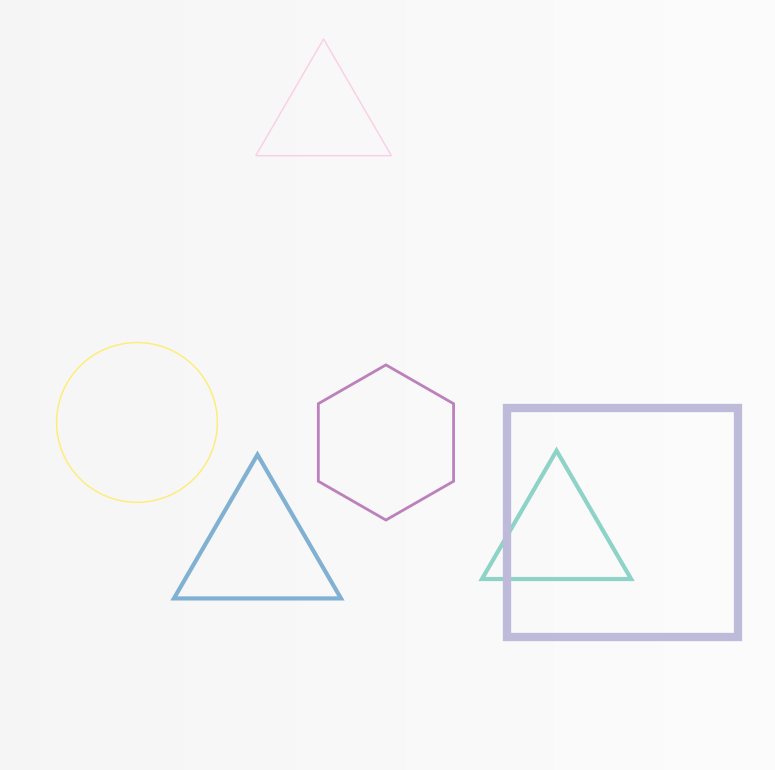[{"shape": "triangle", "thickness": 1.5, "radius": 0.56, "center": [0.718, 0.304]}, {"shape": "square", "thickness": 3, "radius": 0.74, "center": [0.803, 0.322]}, {"shape": "triangle", "thickness": 1.5, "radius": 0.62, "center": [0.332, 0.285]}, {"shape": "triangle", "thickness": 0.5, "radius": 0.51, "center": [0.418, 0.848]}, {"shape": "hexagon", "thickness": 1, "radius": 0.5, "center": [0.498, 0.425]}, {"shape": "circle", "thickness": 0.5, "radius": 0.52, "center": [0.177, 0.451]}]